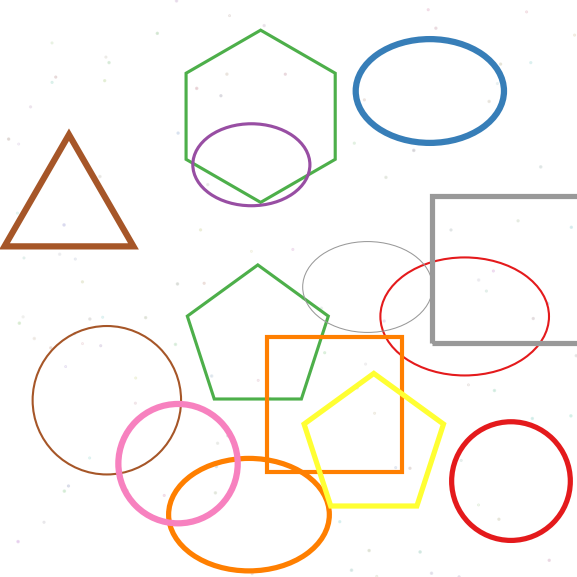[{"shape": "circle", "thickness": 2.5, "radius": 0.51, "center": [0.885, 0.166]}, {"shape": "oval", "thickness": 1, "radius": 0.73, "center": [0.805, 0.451]}, {"shape": "oval", "thickness": 3, "radius": 0.64, "center": [0.744, 0.842]}, {"shape": "pentagon", "thickness": 1.5, "radius": 0.64, "center": [0.446, 0.412]}, {"shape": "hexagon", "thickness": 1.5, "radius": 0.75, "center": [0.451, 0.798]}, {"shape": "oval", "thickness": 1.5, "radius": 0.51, "center": [0.435, 0.714]}, {"shape": "square", "thickness": 2, "radius": 0.59, "center": [0.58, 0.298]}, {"shape": "oval", "thickness": 2.5, "radius": 0.7, "center": [0.431, 0.108]}, {"shape": "pentagon", "thickness": 2.5, "radius": 0.63, "center": [0.647, 0.226]}, {"shape": "triangle", "thickness": 3, "radius": 0.64, "center": [0.119, 0.637]}, {"shape": "circle", "thickness": 1, "radius": 0.64, "center": [0.185, 0.306]}, {"shape": "circle", "thickness": 3, "radius": 0.52, "center": [0.308, 0.196]}, {"shape": "square", "thickness": 2.5, "radius": 0.63, "center": [0.875, 0.532]}, {"shape": "oval", "thickness": 0.5, "radius": 0.56, "center": [0.637, 0.502]}]